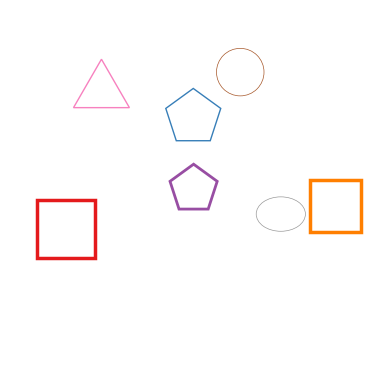[{"shape": "square", "thickness": 2.5, "radius": 0.38, "center": [0.171, 0.406]}, {"shape": "pentagon", "thickness": 1, "radius": 0.38, "center": [0.502, 0.695]}, {"shape": "pentagon", "thickness": 2, "radius": 0.32, "center": [0.503, 0.509]}, {"shape": "square", "thickness": 2.5, "radius": 0.33, "center": [0.871, 0.465]}, {"shape": "circle", "thickness": 0.5, "radius": 0.31, "center": [0.624, 0.813]}, {"shape": "triangle", "thickness": 1, "radius": 0.42, "center": [0.264, 0.762]}, {"shape": "oval", "thickness": 0.5, "radius": 0.32, "center": [0.729, 0.444]}]